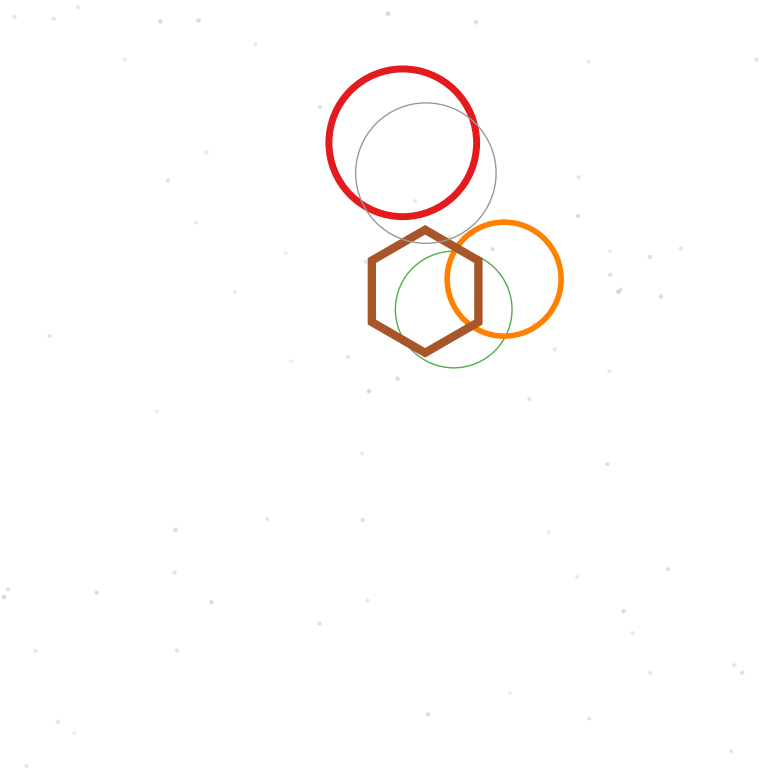[{"shape": "circle", "thickness": 2.5, "radius": 0.48, "center": [0.523, 0.815]}, {"shape": "circle", "thickness": 0.5, "radius": 0.38, "center": [0.589, 0.598]}, {"shape": "circle", "thickness": 2, "radius": 0.37, "center": [0.655, 0.637]}, {"shape": "hexagon", "thickness": 3, "radius": 0.4, "center": [0.552, 0.622]}, {"shape": "circle", "thickness": 0.5, "radius": 0.46, "center": [0.553, 0.775]}]